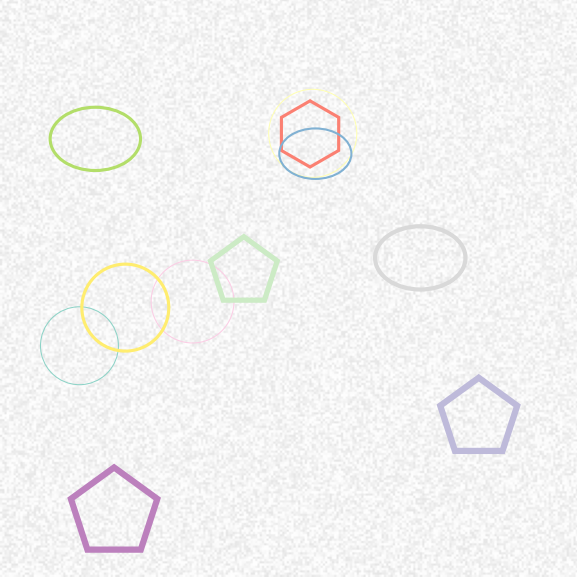[{"shape": "circle", "thickness": 0.5, "radius": 0.34, "center": [0.138, 0.4]}, {"shape": "circle", "thickness": 0.5, "radius": 0.38, "center": [0.542, 0.768]}, {"shape": "pentagon", "thickness": 3, "radius": 0.35, "center": [0.829, 0.275]}, {"shape": "hexagon", "thickness": 1.5, "radius": 0.29, "center": [0.537, 0.767]}, {"shape": "oval", "thickness": 1, "radius": 0.31, "center": [0.546, 0.733]}, {"shape": "oval", "thickness": 1.5, "radius": 0.39, "center": [0.165, 0.759]}, {"shape": "circle", "thickness": 0.5, "radius": 0.36, "center": [0.333, 0.477]}, {"shape": "oval", "thickness": 2, "radius": 0.39, "center": [0.728, 0.553]}, {"shape": "pentagon", "thickness": 3, "radius": 0.39, "center": [0.198, 0.111]}, {"shape": "pentagon", "thickness": 2.5, "radius": 0.3, "center": [0.422, 0.529]}, {"shape": "circle", "thickness": 1.5, "radius": 0.38, "center": [0.217, 0.466]}]